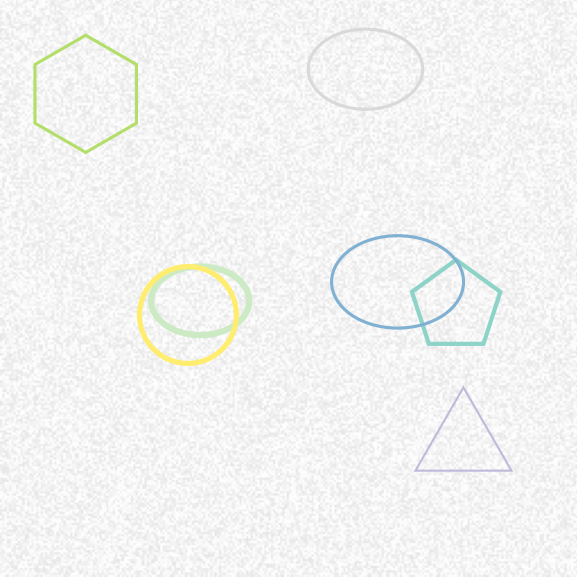[{"shape": "pentagon", "thickness": 2, "radius": 0.4, "center": [0.79, 0.469]}, {"shape": "triangle", "thickness": 1, "radius": 0.48, "center": [0.803, 0.232]}, {"shape": "oval", "thickness": 1.5, "radius": 0.57, "center": [0.688, 0.511]}, {"shape": "hexagon", "thickness": 1.5, "radius": 0.51, "center": [0.148, 0.837]}, {"shape": "oval", "thickness": 1.5, "radius": 0.5, "center": [0.633, 0.879]}, {"shape": "oval", "thickness": 3, "radius": 0.42, "center": [0.347, 0.478]}, {"shape": "circle", "thickness": 2.5, "radius": 0.42, "center": [0.325, 0.454]}]